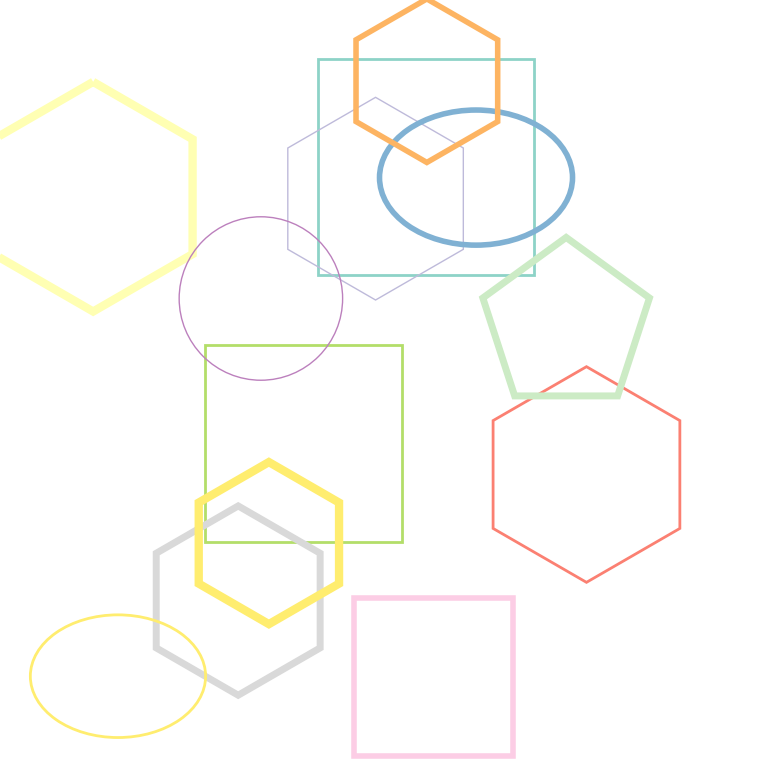[{"shape": "square", "thickness": 1, "radius": 0.7, "center": [0.554, 0.783]}, {"shape": "hexagon", "thickness": 3, "radius": 0.75, "center": [0.121, 0.745]}, {"shape": "hexagon", "thickness": 0.5, "radius": 0.66, "center": [0.488, 0.742]}, {"shape": "hexagon", "thickness": 1, "radius": 0.7, "center": [0.762, 0.384]}, {"shape": "oval", "thickness": 2, "radius": 0.63, "center": [0.618, 0.769]}, {"shape": "hexagon", "thickness": 2, "radius": 0.53, "center": [0.554, 0.895]}, {"shape": "square", "thickness": 1, "radius": 0.64, "center": [0.394, 0.424]}, {"shape": "square", "thickness": 2, "radius": 0.51, "center": [0.563, 0.121]}, {"shape": "hexagon", "thickness": 2.5, "radius": 0.61, "center": [0.309, 0.22]}, {"shape": "circle", "thickness": 0.5, "radius": 0.53, "center": [0.339, 0.612]}, {"shape": "pentagon", "thickness": 2.5, "radius": 0.57, "center": [0.735, 0.578]}, {"shape": "oval", "thickness": 1, "radius": 0.57, "center": [0.153, 0.122]}, {"shape": "hexagon", "thickness": 3, "radius": 0.53, "center": [0.349, 0.295]}]